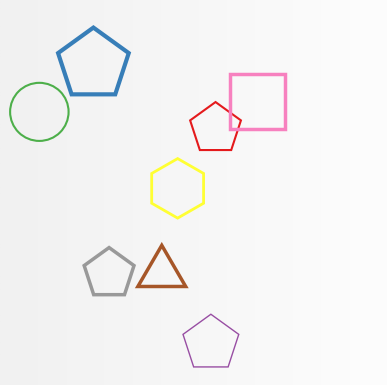[{"shape": "pentagon", "thickness": 1.5, "radius": 0.34, "center": [0.556, 0.666]}, {"shape": "pentagon", "thickness": 3, "radius": 0.48, "center": [0.241, 0.833]}, {"shape": "circle", "thickness": 1.5, "radius": 0.38, "center": [0.102, 0.709]}, {"shape": "pentagon", "thickness": 1, "radius": 0.38, "center": [0.544, 0.108]}, {"shape": "hexagon", "thickness": 2, "radius": 0.39, "center": [0.458, 0.511]}, {"shape": "triangle", "thickness": 2.5, "radius": 0.36, "center": [0.417, 0.291]}, {"shape": "square", "thickness": 2.5, "radius": 0.36, "center": [0.664, 0.736]}, {"shape": "pentagon", "thickness": 2.5, "radius": 0.34, "center": [0.282, 0.289]}]